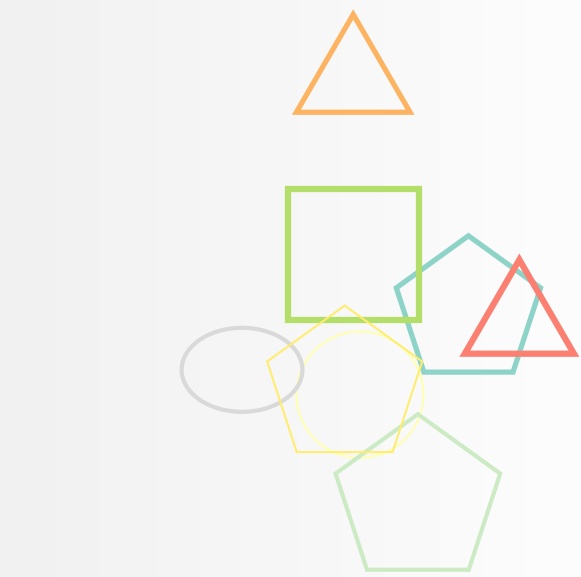[{"shape": "pentagon", "thickness": 2.5, "radius": 0.65, "center": [0.806, 0.46]}, {"shape": "circle", "thickness": 1, "radius": 0.55, "center": [0.619, 0.316]}, {"shape": "triangle", "thickness": 3, "radius": 0.54, "center": [0.894, 0.441]}, {"shape": "triangle", "thickness": 2.5, "radius": 0.56, "center": [0.608, 0.861]}, {"shape": "square", "thickness": 3, "radius": 0.57, "center": [0.608, 0.559]}, {"shape": "oval", "thickness": 2, "radius": 0.52, "center": [0.416, 0.359]}, {"shape": "pentagon", "thickness": 2, "radius": 0.74, "center": [0.719, 0.133]}, {"shape": "pentagon", "thickness": 1, "radius": 0.7, "center": [0.593, 0.33]}]